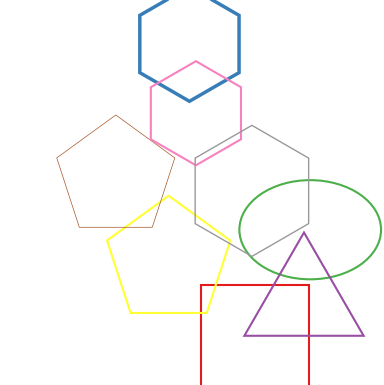[{"shape": "square", "thickness": 1.5, "radius": 0.7, "center": [0.662, 0.12]}, {"shape": "hexagon", "thickness": 2.5, "radius": 0.74, "center": [0.492, 0.886]}, {"shape": "oval", "thickness": 1.5, "radius": 0.92, "center": [0.806, 0.403]}, {"shape": "triangle", "thickness": 1.5, "radius": 0.89, "center": [0.79, 0.217]}, {"shape": "pentagon", "thickness": 1.5, "radius": 0.84, "center": [0.438, 0.323]}, {"shape": "pentagon", "thickness": 0.5, "radius": 0.81, "center": [0.301, 0.54]}, {"shape": "hexagon", "thickness": 1.5, "radius": 0.68, "center": [0.509, 0.706]}, {"shape": "hexagon", "thickness": 1, "radius": 0.85, "center": [0.654, 0.504]}]